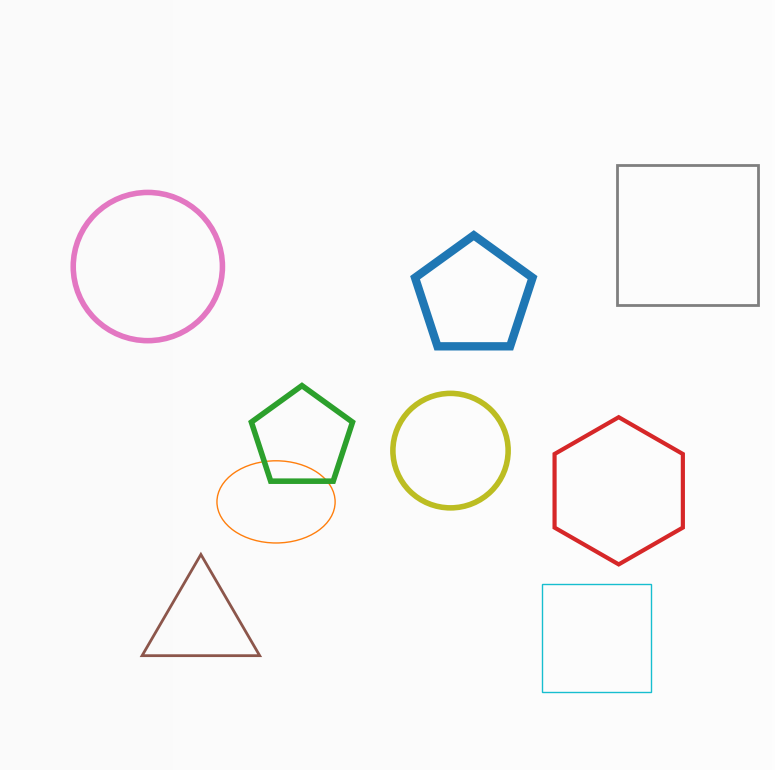[{"shape": "pentagon", "thickness": 3, "radius": 0.4, "center": [0.611, 0.615]}, {"shape": "oval", "thickness": 0.5, "radius": 0.38, "center": [0.356, 0.348]}, {"shape": "pentagon", "thickness": 2, "radius": 0.34, "center": [0.39, 0.431]}, {"shape": "hexagon", "thickness": 1.5, "radius": 0.48, "center": [0.798, 0.363]}, {"shape": "triangle", "thickness": 1, "radius": 0.44, "center": [0.259, 0.192]}, {"shape": "circle", "thickness": 2, "radius": 0.48, "center": [0.191, 0.654]}, {"shape": "square", "thickness": 1, "radius": 0.45, "center": [0.887, 0.694]}, {"shape": "circle", "thickness": 2, "radius": 0.37, "center": [0.581, 0.415]}, {"shape": "square", "thickness": 0.5, "radius": 0.35, "center": [0.77, 0.172]}]